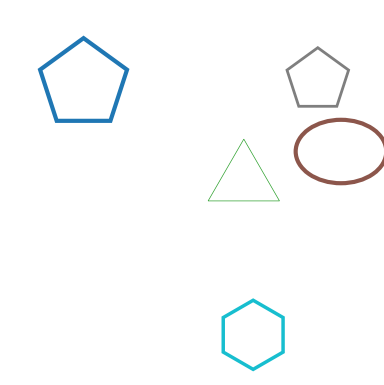[{"shape": "pentagon", "thickness": 3, "radius": 0.59, "center": [0.217, 0.782]}, {"shape": "triangle", "thickness": 0.5, "radius": 0.54, "center": [0.633, 0.532]}, {"shape": "oval", "thickness": 3, "radius": 0.59, "center": [0.886, 0.606]}, {"shape": "pentagon", "thickness": 2, "radius": 0.42, "center": [0.825, 0.792]}, {"shape": "hexagon", "thickness": 2.5, "radius": 0.45, "center": [0.658, 0.13]}]